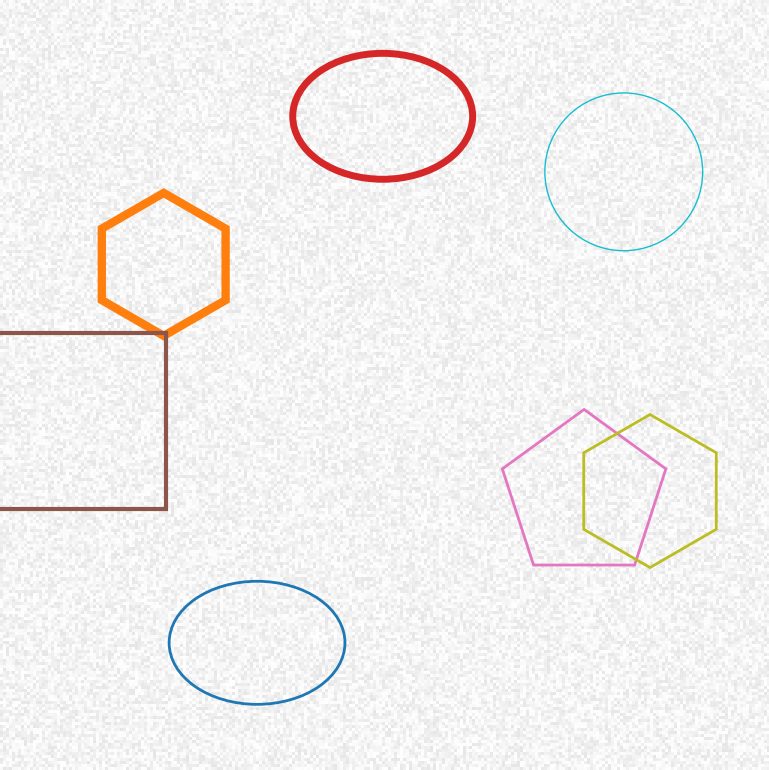[{"shape": "oval", "thickness": 1, "radius": 0.57, "center": [0.334, 0.165]}, {"shape": "hexagon", "thickness": 3, "radius": 0.46, "center": [0.213, 0.657]}, {"shape": "oval", "thickness": 2.5, "radius": 0.58, "center": [0.497, 0.849]}, {"shape": "square", "thickness": 1.5, "radius": 0.57, "center": [0.102, 0.453]}, {"shape": "pentagon", "thickness": 1, "radius": 0.56, "center": [0.759, 0.357]}, {"shape": "hexagon", "thickness": 1, "radius": 0.5, "center": [0.844, 0.362]}, {"shape": "circle", "thickness": 0.5, "radius": 0.51, "center": [0.81, 0.777]}]